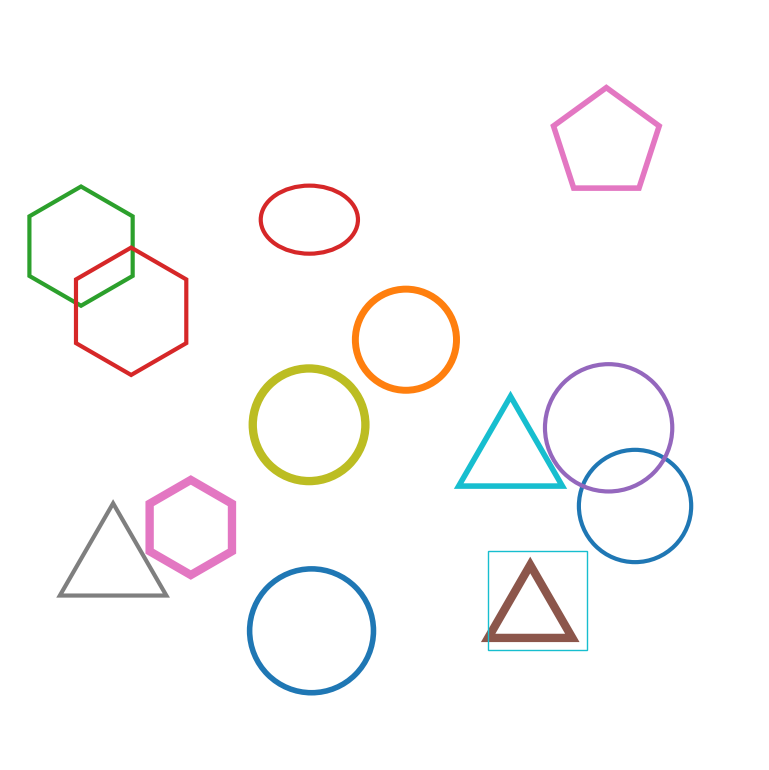[{"shape": "circle", "thickness": 2, "radius": 0.4, "center": [0.405, 0.181]}, {"shape": "circle", "thickness": 1.5, "radius": 0.36, "center": [0.825, 0.343]}, {"shape": "circle", "thickness": 2.5, "radius": 0.33, "center": [0.527, 0.559]}, {"shape": "hexagon", "thickness": 1.5, "radius": 0.39, "center": [0.105, 0.68]}, {"shape": "oval", "thickness": 1.5, "radius": 0.32, "center": [0.402, 0.715]}, {"shape": "hexagon", "thickness": 1.5, "radius": 0.41, "center": [0.17, 0.596]}, {"shape": "circle", "thickness": 1.5, "radius": 0.41, "center": [0.79, 0.444]}, {"shape": "triangle", "thickness": 3, "radius": 0.32, "center": [0.689, 0.203]}, {"shape": "hexagon", "thickness": 3, "radius": 0.31, "center": [0.248, 0.315]}, {"shape": "pentagon", "thickness": 2, "radius": 0.36, "center": [0.787, 0.814]}, {"shape": "triangle", "thickness": 1.5, "radius": 0.4, "center": [0.147, 0.266]}, {"shape": "circle", "thickness": 3, "radius": 0.37, "center": [0.401, 0.448]}, {"shape": "square", "thickness": 0.5, "radius": 0.32, "center": [0.698, 0.22]}, {"shape": "triangle", "thickness": 2, "radius": 0.39, "center": [0.663, 0.408]}]